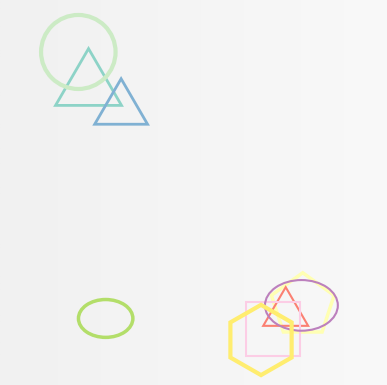[{"shape": "triangle", "thickness": 2, "radius": 0.49, "center": [0.228, 0.775]}, {"shape": "pentagon", "thickness": 2.5, "radius": 0.43, "center": [0.781, 0.207]}, {"shape": "triangle", "thickness": 1.5, "radius": 0.33, "center": [0.737, 0.187]}, {"shape": "triangle", "thickness": 2, "radius": 0.39, "center": [0.313, 0.717]}, {"shape": "oval", "thickness": 2.5, "radius": 0.35, "center": [0.273, 0.173]}, {"shape": "square", "thickness": 1.5, "radius": 0.35, "center": [0.704, 0.147]}, {"shape": "oval", "thickness": 1.5, "radius": 0.47, "center": [0.778, 0.207]}, {"shape": "circle", "thickness": 3, "radius": 0.48, "center": [0.202, 0.865]}, {"shape": "hexagon", "thickness": 3, "radius": 0.46, "center": [0.674, 0.117]}]